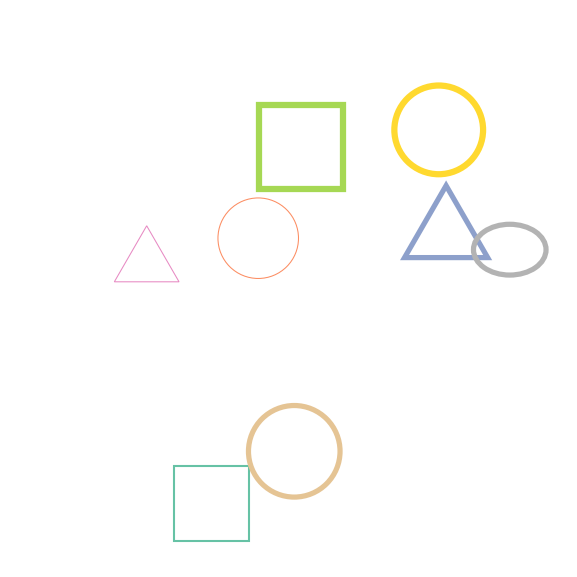[{"shape": "square", "thickness": 1, "radius": 0.32, "center": [0.366, 0.128]}, {"shape": "circle", "thickness": 0.5, "radius": 0.35, "center": [0.447, 0.587]}, {"shape": "triangle", "thickness": 2.5, "radius": 0.42, "center": [0.772, 0.595]}, {"shape": "triangle", "thickness": 0.5, "radius": 0.32, "center": [0.254, 0.544]}, {"shape": "square", "thickness": 3, "radius": 0.36, "center": [0.521, 0.745]}, {"shape": "circle", "thickness": 3, "radius": 0.38, "center": [0.76, 0.774]}, {"shape": "circle", "thickness": 2.5, "radius": 0.4, "center": [0.51, 0.218]}, {"shape": "oval", "thickness": 2.5, "radius": 0.31, "center": [0.883, 0.567]}]